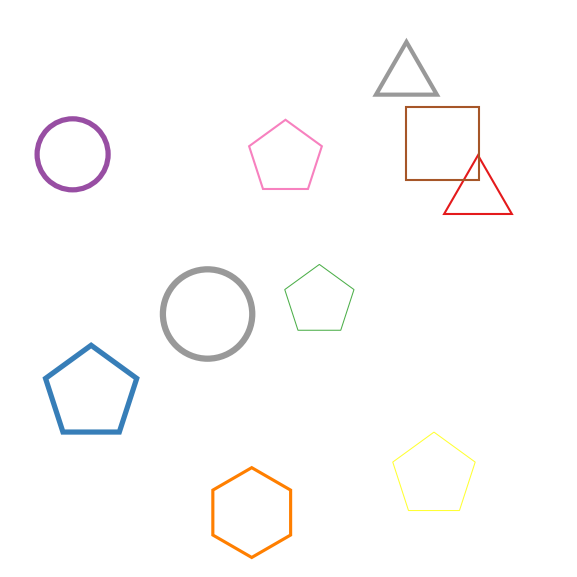[{"shape": "triangle", "thickness": 1, "radius": 0.34, "center": [0.828, 0.662]}, {"shape": "pentagon", "thickness": 2.5, "radius": 0.42, "center": [0.158, 0.318]}, {"shape": "pentagon", "thickness": 0.5, "radius": 0.32, "center": [0.553, 0.478]}, {"shape": "circle", "thickness": 2.5, "radius": 0.31, "center": [0.126, 0.732]}, {"shape": "hexagon", "thickness": 1.5, "radius": 0.39, "center": [0.436, 0.112]}, {"shape": "pentagon", "thickness": 0.5, "radius": 0.38, "center": [0.751, 0.176]}, {"shape": "square", "thickness": 1, "radius": 0.32, "center": [0.766, 0.75]}, {"shape": "pentagon", "thickness": 1, "radius": 0.33, "center": [0.494, 0.725]}, {"shape": "circle", "thickness": 3, "radius": 0.39, "center": [0.359, 0.455]}, {"shape": "triangle", "thickness": 2, "radius": 0.3, "center": [0.704, 0.866]}]